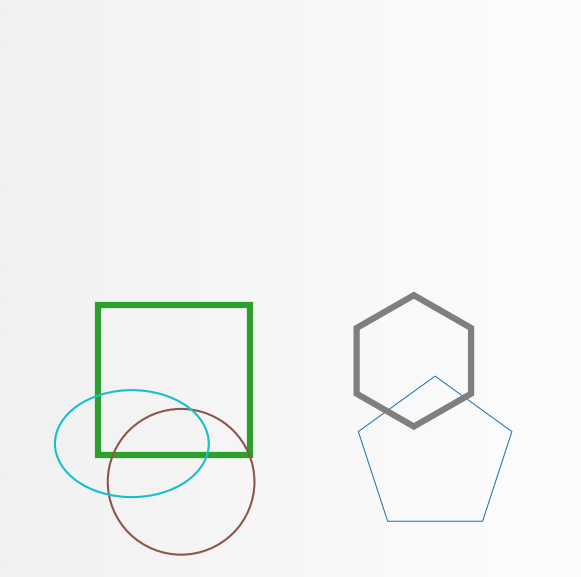[{"shape": "pentagon", "thickness": 0.5, "radius": 0.69, "center": [0.749, 0.209]}, {"shape": "square", "thickness": 3, "radius": 0.65, "center": [0.299, 0.341]}, {"shape": "circle", "thickness": 1, "radius": 0.63, "center": [0.312, 0.165]}, {"shape": "hexagon", "thickness": 3, "radius": 0.57, "center": [0.712, 0.374]}, {"shape": "oval", "thickness": 1, "radius": 0.66, "center": [0.227, 0.231]}]